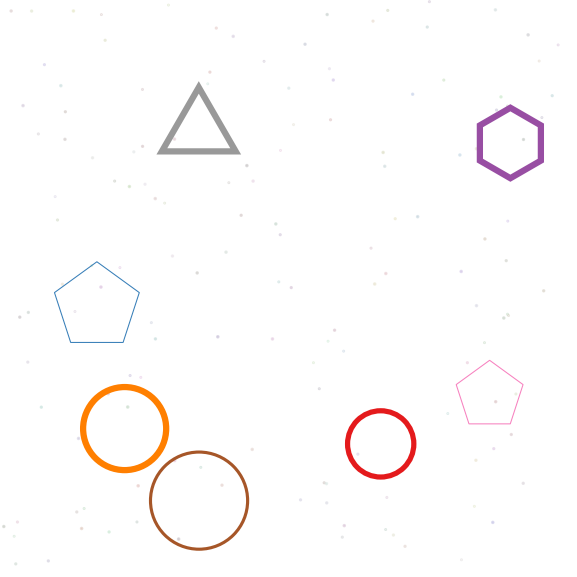[{"shape": "circle", "thickness": 2.5, "radius": 0.29, "center": [0.659, 0.23]}, {"shape": "pentagon", "thickness": 0.5, "radius": 0.39, "center": [0.168, 0.469]}, {"shape": "hexagon", "thickness": 3, "radius": 0.3, "center": [0.884, 0.752]}, {"shape": "circle", "thickness": 3, "radius": 0.36, "center": [0.216, 0.257]}, {"shape": "circle", "thickness": 1.5, "radius": 0.42, "center": [0.345, 0.132]}, {"shape": "pentagon", "thickness": 0.5, "radius": 0.3, "center": [0.848, 0.314]}, {"shape": "triangle", "thickness": 3, "radius": 0.37, "center": [0.344, 0.774]}]